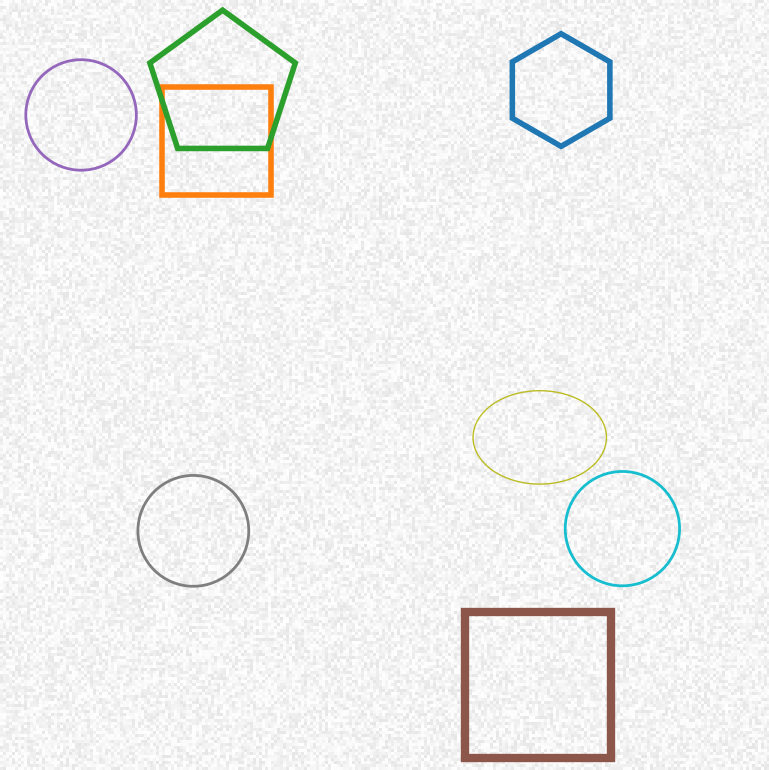[{"shape": "hexagon", "thickness": 2, "radius": 0.37, "center": [0.729, 0.883]}, {"shape": "square", "thickness": 2, "radius": 0.35, "center": [0.281, 0.817]}, {"shape": "pentagon", "thickness": 2, "radius": 0.5, "center": [0.289, 0.888]}, {"shape": "circle", "thickness": 1, "radius": 0.36, "center": [0.105, 0.851]}, {"shape": "square", "thickness": 3, "radius": 0.47, "center": [0.699, 0.11]}, {"shape": "circle", "thickness": 1, "radius": 0.36, "center": [0.251, 0.311]}, {"shape": "oval", "thickness": 0.5, "radius": 0.43, "center": [0.701, 0.432]}, {"shape": "circle", "thickness": 1, "radius": 0.37, "center": [0.808, 0.313]}]